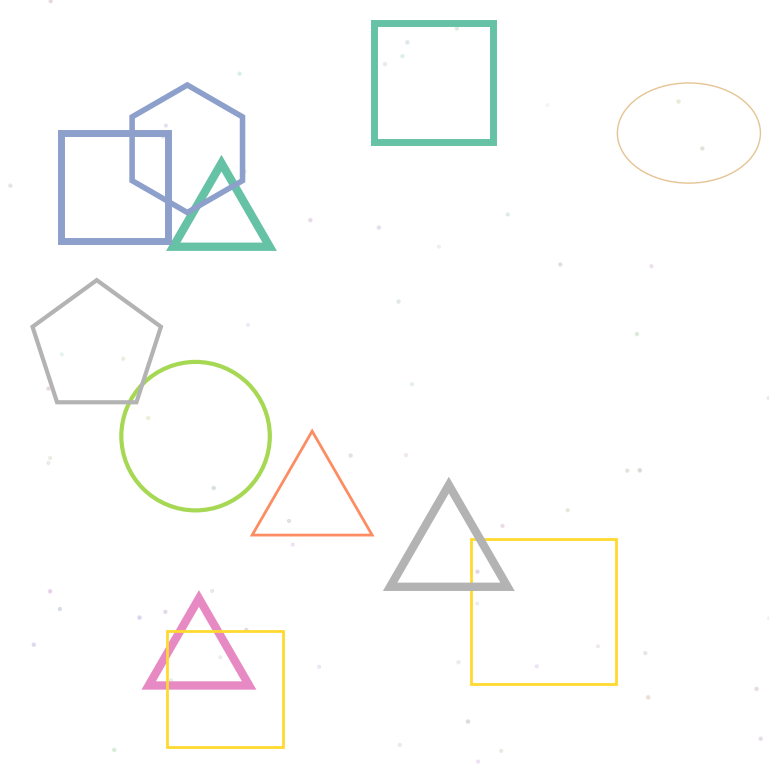[{"shape": "square", "thickness": 2.5, "radius": 0.38, "center": [0.563, 0.893]}, {"shape": "triangle", "thickness": 3, "radius": 0.36, "center": [0.288, 0.716]}, {"shape": "triangle", "thickness": 1, "radius": 0.45, "center": [0.405, 0.35]}, {"shape": "square", "thickness": 2.5, "radius": 0.35, "center": [0.149, 0.757]}, {"shape": "hexagon", "thickness": 2, "radius": 0.41, "center": [0.243, 0.807]}, {"shape": "triangle", "thickness": 3, "radius": 0.38, "center": [0.258, 0.147]}, {"shape": "circle", "thickness": 1.5, "radius": 0.48, "center": [0.254, 0.434]}, {"shape": "square", "thickness": 1, "radius": 0.47, "center": [0.706, 0.205]}, {"shape": "square", "thickness": 1, "radius": 0.38, "center": [0.293, 0.105]}, {"shape": "oval", "thickness": 0.5, "radius": 0.46, "center": [0.895, 0.827]}, {"shape": "pentagon", "thickness": 1.5, "radius": 0.44, "center": [0.126, 0.548]}, {"shape": "triangle", "thickness": 3, "radius": 0.44, "center": [0.583, 0.282]}]